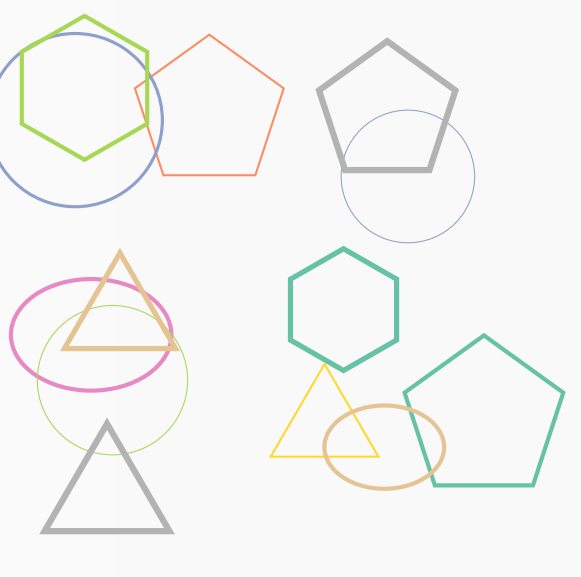[{"shape": "pentagon", "thickness": 2, "radius": 0.72, "center": [0.833, 0.275]}, {"shape": "hexagon", "thickness": 2.5, "radius": 0.53, "center": [0.591, 0.463]}, {"shape": "pentagon", "thickness": 1, "radius": 0.67, "center": [0.36, 0.805]}, {"shape": "circle", "thickness": 0.5, "radius": 0.57, "center": [0.702, 0.694]}, {"shape": "circle", "thickness": 1.5, "radius": 0.75, "center": [0.129, 0.791]}, {"shape": "oval", "thickness": 2, "radius": 0.69, "center": [0.157, 0.419]}, {"shape": "circle", "thickness": 0.5, "radius": 0.65, "center": [0.194, 0.341]}, {"shape": "hexagon", "thickness": 2, "radius": 0.62, "center": [0.145, 0.847]}, {"shape": "triangle", "thickness": 1, "radius": 0.54, "center": [0.558, 0.262]}, {"shape": "triangle", "thickness": 2.5, "radius": 0.55, "center": [0.206, 0.451]}, {"shape": "oval", "thickness": 2, "radius": 0.52, "center": [0.661, 0.225]}, {"shape": "pentagon", "thickness": 3, "radius": 0.62, "center": [0.666, 0.804]}, {"shape": "triangle", "thickness": 3, "radius": 0.62, "center": [0.184, 0.141]}]